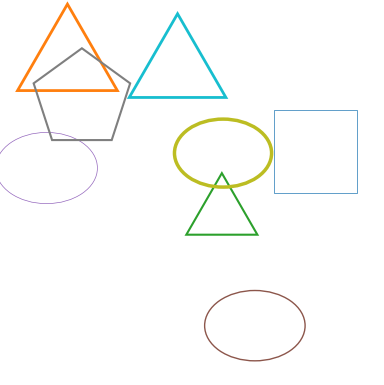[{"shape": "square", "thickness": 0.5, "radius": 0.54, "center": [0.82, 0.607]}, {"shape": "triangle", "thickness": 2, "radius": 0.75, "center": [0.175, 0.84]}, {"shape": "triangle", "thickness": 1.5, "radius": 0.53, "center": [0.576, 0.444]}, {"shape": "oval", "thickness": 0.5, "radius": 0.66, "center": [0.121, 0.564]}, {"shape": "oval", "thickness": 1, "radius": 0.65, "center": [0.662, 0.154]}, {"shape": "pentagon", "thickness": 1.5, "radius": 0.66, "center": [0.213, 0.743]}, {"shape": "oval", "thickness": 2.5, "radius": 0.63, "center": [0.579, 0.602]}, {"shape": "triangle", "thickness": 2, "radius": 0.72, "center": [0.461, 0.819]}]